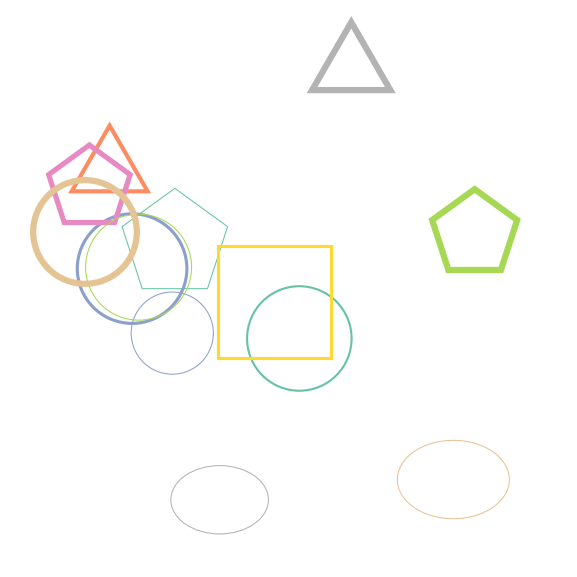[{"shape": "circle", "thickness": 1, "radius": 0.45, "center": [0.518, 0.413]}, {"shape": "pentagon", "thickness": 0.5, "radius": 0.48, "center": [0.303, 0.577]}, {"shape": "triangle", "thickness": 2, "radius": 0.38, "center": [0.19, 0.706]}, {"shape": "circle", "thickness": 0.5, "radius": 0.36, "center": [0.298, 0.422]}, {"shape": "circle", "thickness": 1.5, "radius": 0.47, "center": [0.229, 0.534]}, {"shape": "pentagon", "thickness": 2.5, "radius": 0.37, "center": [0.155, 0.674]}, {"shape": "circle", "thickness": 0.5, "radius": 0.46, "center": [0.24, 0.537]}, {"shape": "pentagon", "thickness": 3, "radius": 0.39, "center": [0.822, 0.594]}, {"shape": "square", "thickness": 1.5, "radius": 0.49, "center": [0.475, 0.476]}, {"shape": "circle", "thickness": 3, "radius": 0.45, "center": [0.147, 0.597]}, {"shape": "oval", "thickness": 0.5, "radius": 0.48, "center": [0.785, 0.169]}, {"shape": "oval", "thickness": 0.5, "radius": 0.42, "center": [0.38, 0.134]}, {"shape": "triangle", "thickness": 3, "radius": 0.39, "center": [0.608, 0.882]}]